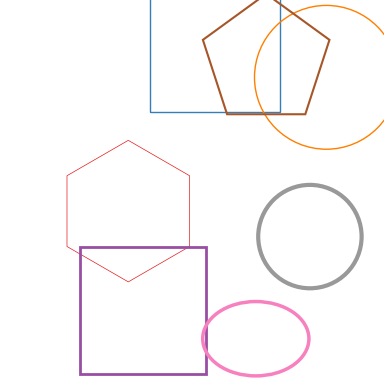[{"shape": "hexagon", "thickness": 0.5, "radius": 0.92, "center": [0.333, 0.452]}, {"shape": "square", "thickness": 1, "radius": 0.85, "center": [0.558, 0.88]}, {"shape": "square", "thickness": 2, "radius": 0.82, "center": [0.371, 0.193]}, {"shape": "circle", "thickness": 1, "radius": 0.93, "center": [0.848, 0.799]}, {"shape": "pentagon", "thickness": 1.5, "radius": 0.86, "center": [0.691, 0.843]}, {"shape": "oval", "thickness": 2.5, "radius": 0.69, "center": [0.664, 0.12]}, {"shape": "circle", "thickness": 3, "radius": 0.67, "center": [0.805, 0.385]}]